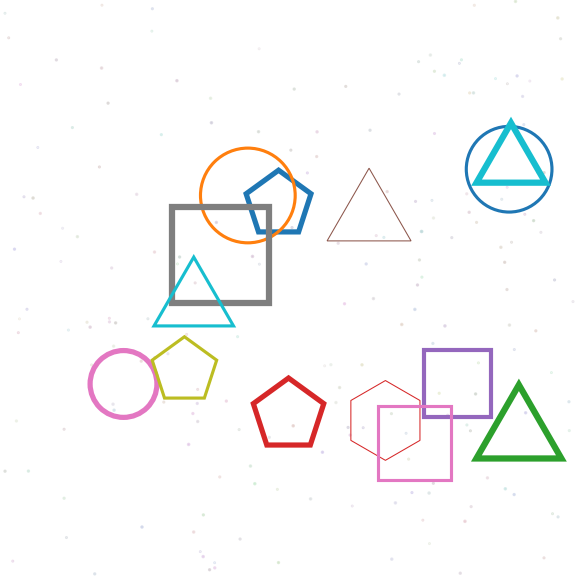[{"shape": "pentagon", "thickness": 2.5, "radius": 0.3, "center": [0.482, 0.645]}, {"shape": "circle", "thickness": 1.5, "radius": 0.37, "center": [0.882, 0.706]}, {"shape": "circle", "thickness": 1.5, "radius": 0.41, "center": [0.429, 0.661]}, {"shape": "triangle", "thickness": 3, "radius": 0.42, "center": [0.899, 0.248]}, {"shape": "hexagon", "thickness": 0.5, "radius": 0.35, "center": [0.667, 0.271]}, {"shape": "pentagon", "thickness": 2.5, "radius": 0.32, "center": [0.5, 0.28]}, {"shape": "square", "thickness": 2, "radius": 0.29, "center": [0.792, 0.335]}, {"shape": "triangle", "thickness": 0.5, "radius": 0.42, "center": [0.639, 0.624]}, {"shape": "square", "thickness": 1.5, "radius": 0.32, "center": [0.718, 0.232]}, {"shape": "circle", "thickness": 2.5, "radius": 0.29, "center": [0.214, 0.334]}, {"shape": "square", "thickness": 3, "radius": 0.42, "center": [0.382, 0.558]}, {"shape": "pentagon", "thickness": 1.5, "radius": 0.29, "center": [0.319, 0.357]}, {"shape": "triangle", "thickness": 1.5, "radius": 0.4, "center": [0.336, 0.474]}, {"shape": "triangle", "thickness": 3, "radius": 0.34, "center": [0.885, 0.717]}]